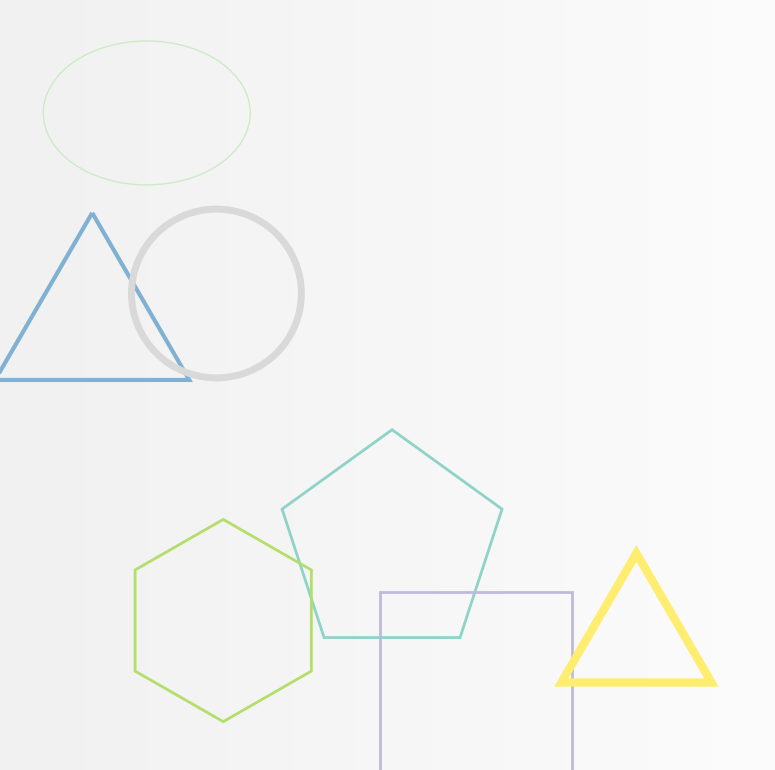[{"shape": "pentagon", "thickness": 1, "radius": 0.75, "center": [0.506, 0.293]}, {"shape": "square", "thickness": 1, "radius": 0.62, "center": [0.614, 0.107]}, {"shape": "triangle", "thickness": 1.5, "radius": 0.72, "center": [0.119, 0.579]}, {"shape": "hexagon", "thickness": 1, "radius": 0.66, "center": [0.288, 0.194]}, {"shape": "circle", "thickness": 2.5, "radius": 0.55, "center": [0.279, 0.619]}, {"shape": "oval", "thickness": 0.5, "radius": 0.67, "center": [0.189, 0.853]}, {"shape": "triangle", "thickness": 3, "radius": 0.56, "center": [0.821, 0.17]}]